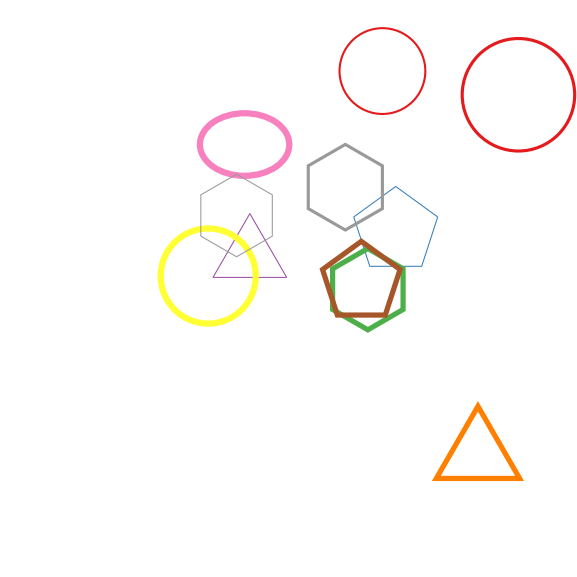[{"shape": "circle", "thickness": 1.5, "radius": 0.49, "center": [0.898, 0.835]}, {"shape": "circle", "thickness": 1, "radius": 0.37, "center": [0.662, 0.876]}, {"shape": "pentagon", "thickness": 0.5, "radius": 0.38, "center": [0.685, 0.6]}, {"shape": "hexagon", "thickness": 2.5, "radius": 0.35, "center": [0.637, 0.498]}, {"shape": "triangle", "thickness": 0.5, "radius": 0.37, "center": [0.433, 0.556]}, {"shape": "triangle", "thickness": 2.5, "radius": 0.42, "center": [0.828, 0.212]}, {"shape": "circle", "thickness": 3, "radius": 0.41, "center": [0.361, 0.521]}, {"shape": "pentagon", "thickness": 2.5, "radius": 0.35, "center": [0.626, 0.511]}, {"shape": "oval", "thickness": 3, "radius": 0.39, "center": [0.424, 0.749]}, {"shape": "hexagon", "thickness": 1.5, "radius": 0.37, "center": [0.598, 0.675]}, {"shape": "hexagon", "thickness": 0.5, "radius": 0.36, "center": [0.41, 0.626]}]